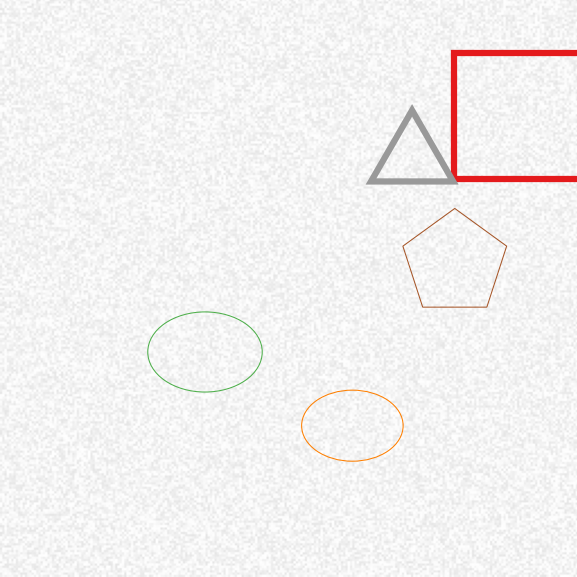[{"shape": "square", "thickness": 3, "radius": 0.54, "center": [0.895, 0.798]}, {"shape": "oval", "thickness": 0.5, "radius": 0.5, "center": [0.355, 0.39]}, {"shape": "oval", "thickness": 0.5, "radius": 0.44, "center": [0.61, 0.262]}, {"shape": "pentagon", "thickness": 0.5, "radius": 0.47, "center": [0.787, 0.544]}, {"shape": "triangle", "thickness": 3, "radius": 0.41, "center": [0.714, 0.726]}]